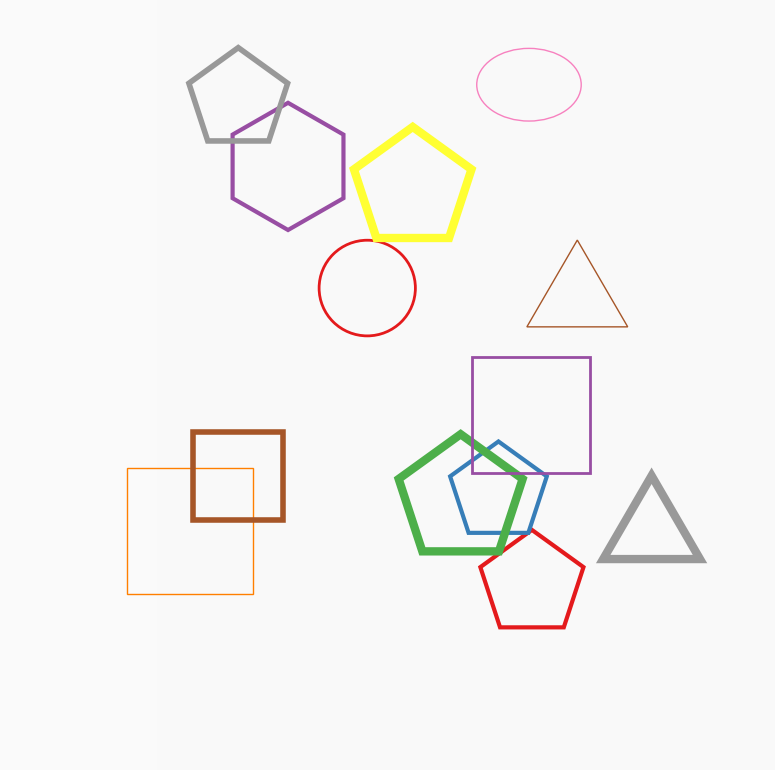[{"shape": "circle", "thickness": 1, "radius": 0.31, "center": [0.474, 0.626]}, {"shape": "pentagon", "thickness": 1.5, "radius": 0.35, "center": [0.686, 0.242]}, {"shape": "pentagon", "thickness": 1.5, "radius": 0.33, "center": [0.643, 0.361]}, {"shape": "pentagon", "thickness": 3, "radius": 0.42, "center": [0.594, 0.352]}, {"shape": "square", "thickness": 1, "radius": 0.38, "center": [0.685, 0.461]}, {"shape": "hexagon", "thickness": 1.5, "radius": 0.41, "center": [0.372, 0.784]}, {"shape": "square", "thickness": 0.5, "radius": 0.41, "center": [0.245, 0.31]}, {"shape": "pentagon", "thickness": 3, "radius": 0.4, "center": [0.533, 0.755]}, {"shape": "square", "thickness": 2, "radius": 0.29, "center": [0.307, 0.382]}, {"shape": "triangle", "thickness": 0.5, "radius": 0.38, "center": [0.745, 0.613]}, {"shape": "oval", "thickness": 0.5, "radius": 0.34, "center": [0.683, 0.89]}, {"shape": "triangle", "thickness": 3, "radius": 0.36, "center": [0.841, 0.31]}, {"shape": "pentagon", "thickness": 2, "radius": 0.33, "center": [0.307, 0.871]}]